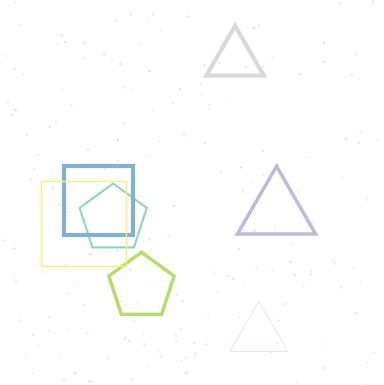[{"shape": "pentagon", "thickness": 1.5, "radius": 0.46, "center": [0.294, 0.432]}, {"shape": "triangle", "thickness": 2.5, "radius": 0.59, "center": [0.718, 0.451]}, {"shape": "square", "thickness": 3, "radius": 0.45, "center": [0.255, 0.479]}, {"shape": "pentagon", "thickness": 2.5, "radius": 0.45, "center": [0.367, 0.256]}, {"shape": "triangle", "thickness": 3, "radius": 0.43, "center": [0.611, 0.847]}, {"shape": "triangle", "thickness": 0.5, "radius": 0.43, "center": [0.672, 0.131]}, {"shape": "square", "thickness": 1, "radius": 0.55, "center": [0.217, 0.42]}]